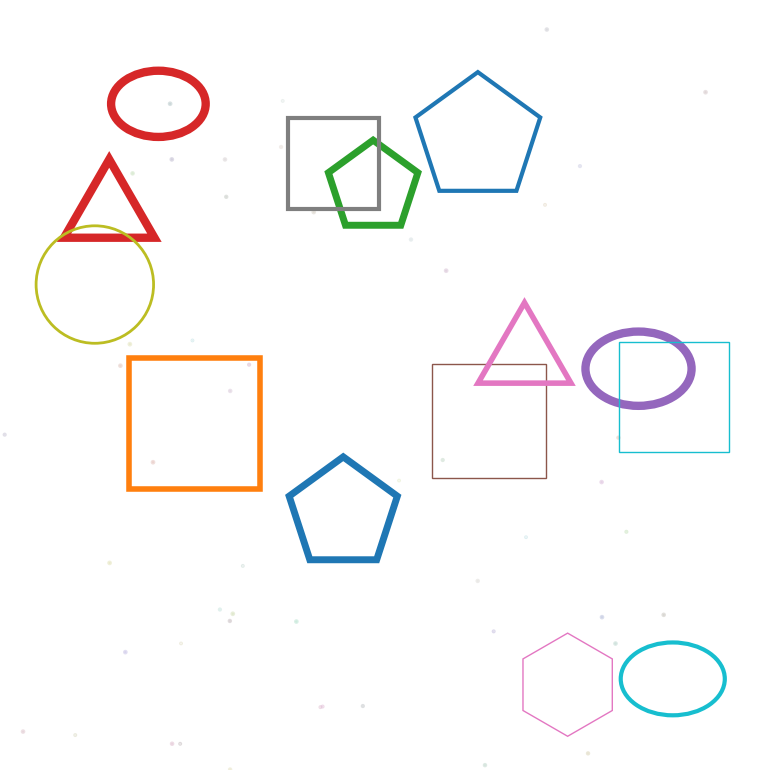[{"shape": "pentagon", "thickness": 2.5, "radius": 0.37, "center": [0.446, 0.333]}, {"shape": "pentagon", "thickness": 1.5, "radius": 0.43, "center": [0.621, 0.821]}, {"shape": "square", "thickness": 2, "radius": 0.43, "center": [0.253, 0.45]}, {"shape": "pentagon", "thickness": 2.5, "radius": 0.31, "center": [0.485, 0.757]}, {"shape": "triangle", "thickness": 3, "radius": 0.34, "center": [0.142, 0.725]}, {"shape": "oval", "thickness": 3, "radius": 0.31, "center": [0.206, 0.865]}, {"shape": "oval", "thickness": 3, "radius": 0.34, "center": [0.829, 0.521]}, {"shape": "square", "thickness": 0.5, "radius": 0.37, "center": [0.635, 0.453]}, {"shape": "triangle", "thickness": 2, "radius": 0.35, "center": [0.681, 0.537]}, {"shape": "hexagon", "thickness": 0.5, "radius": 0.33, "center": [0.737, 0.111]}, {"shape": "square", "thickness": 1.5, "radius": 0.3, "center": [0.433, 0.788]}, {"shape": "circle", "thickness": 1, "radius": 0.38, "center": [0.123, 0.63]}, {"shape": "square", "thickness": 0.5, "radius": 0.36, "center": [0.875, 0.484]}, {"shape": "oval", "thickness": 1.5, "radius": 0.34, "center": [0.874, 0.118]}]